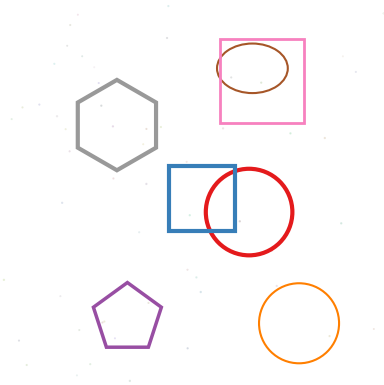[{"shape": "circle", "thickness": 3, "radius": 0.56, "center": [0.647, 0.449]}, {"shape": "square", "thickness": 3, "radius": 0.43, "center": [0.526, 0.484]}, {"shape": "pentagon", "thickness": 2.5, "radius": 0.46, "center": [0.331, 0.173]}, {"shape": "circle", "thickness": 1.5, "radius": 0.52, "center": [0.777, 0.16]}, {"shape": "oval", "thickness": 1.5, "radius": 0.46, "center": [0.656, 0.823]}, {"shape": "square", "thickness": 2, "radius": 0.55, "center": [0.681, 0.79]}, {"shape": "hexagon", "thickness": 3, "radius": 0.59, "center": [0.304, 0.675]}]